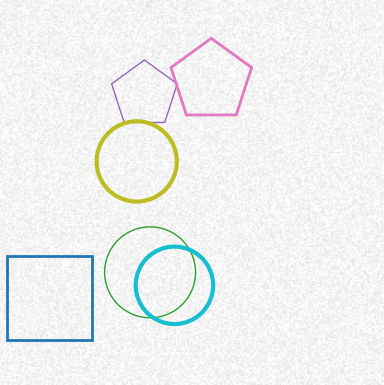[{"shape": "square", "thickness": 2, "radius": 0.55, "center": [0.129, 0.227]}, {"shape": "circle", "thickness": 1, "radius": 0.59, "center": [0.39, 0.293]}, {"shape": "pentagon", "thickness": 1, "radius": 0.45, "center": [0.375, 0.754]}, {"shape": "pentagon", "thickness": 2, "radius": 0.55, "center": [0.549, 0.79]}, {"shape": "circle", "thickness": 3, "radius": 0.52, "center": [0.355, 0.581]}, {"shape": "circle", "thickness": 3, "radius": 0.5, "center": [0.453, 0.259]}]